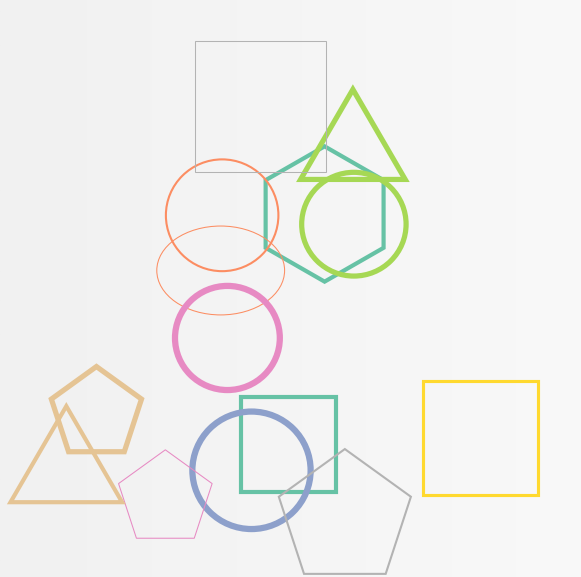[{"shape": "square", "thickness": 2, "radius": 0.41, "center": [0.496, 0.229]}, {"shape": "hexagon", "thickness": 2, "radius": 0.59, "center": [0.558, 0.629]}, {"shape": "circle", "thickness": 1, "radius": 0.48, "center": [0.382, 0.626]}, {"shape": "oval", "thickness": 0.5, "radius": 0.55, "center": [0.38, 0.531]}, {"shape": "circle", "thickness": 3, "radius": 0.51, "center": [0.433, 0.185]}, {"shape": "pentagon", "thickness": 0.5, "radius": 0.42, "center": [0.284, 0.136]}, {"shape": "circle", "thickness": 3, "radius": 0.45, "center": [0.391, 0.414]}, {"shape": "circle", "thickness": 2.5, "radius": 0.45, "center": [0.609, 0.611]}, {"shape": "triangle", "thickness": 2.5, "radius": 0.52, "center": [0.607, 0.74]}, {"shape": "square", "thickness": 1.5, "radius": 0.49, "center": [0.826, 0.241]}, {"shape": "triangle", "thickness": 2, "radius": 0.55, "center": [0.114, 0.185]}, {"shape": "pentagon", "thickness": 2.5, "radius": 0.41, "center": [0.166, 0.283]}, {"shape": "pentagon", "thickness": 1, "radius": 0.6, "center": [0.593, 0.102]}, {"shape": "square", "thickness": 0.5, "radius": 0.56, "center": [0.448, 0.815]}]